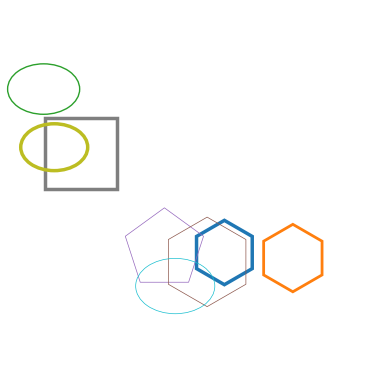[{"shape": "hexagon", "thickness": 2.5, "radius": 0.42, "center": [0.583, 0.344]}, {"shape": "hexagon", "thickness": 2, "radius": 0.44, "center": [0.761, 0.33]}, {"shape": "oval", "thickness": 1, "radius": 0.47, "center": [0.113, 0.769]}, {"shape": "pentagon", "thickness": 0.5, "radius": 0.53, "center": [0.427, 0.353]}, {"shape": "hexagon", "thickness": 0.5, "radius": 0.58, "center": [0.538, 0.32]}, {"shape": "square", "thickness": 2.5, "radius": 0.47, "center": [0.21, 0.601]}, {"shape": "oval", "thickness": 2.5, "radius": 0.43, "center": [0.141, 0.618]}, {"shape": "oval", "thickness": 0.5, "radius": 0.51, "center": [0.455, 0.257]}]